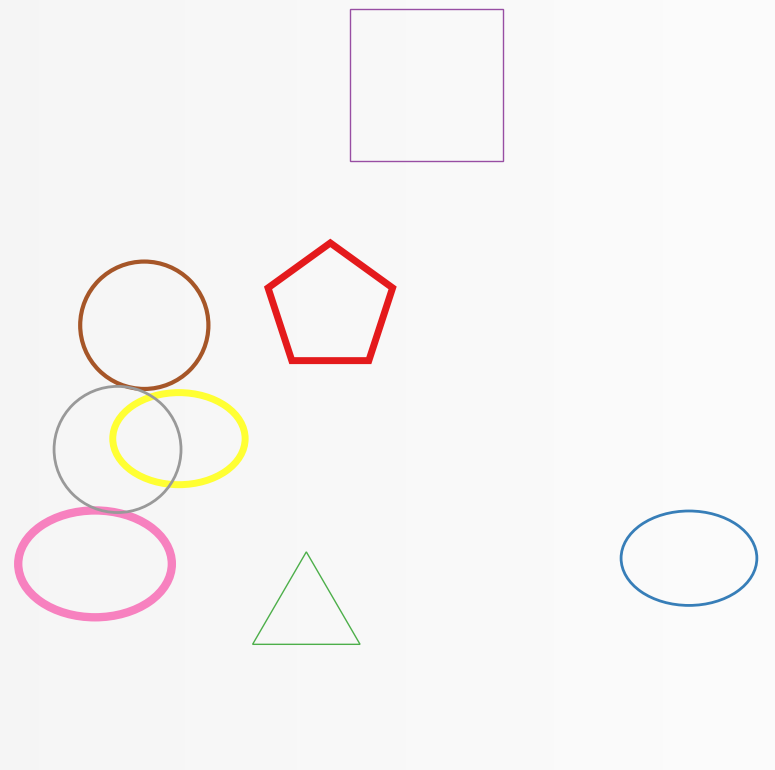[{"shape": "pentagon", "thickness": 2.5, "radius": 0.42, "center": [0.426, 0.6]}, {"shape": "oval", "thickness": 1, "radius": 0.44, "center": [0.889, 0.275]}, {"shape": "triangle", "thickness": 0.5, "radius": 0.4, "center": [0.395, 0.203]}, {"shape": "square", "thickness": 0.5, "radius": 0.49, "center": [0.55, 0.889]}, {"shape": "oval", "thickness": 2.5, "radius": 0.43, "center": [0.231, 0.43]}, {"shape": "circle", "thickness": 1.5, "radius": 0.41, "center": [0.186, 0.578]}, {"shape": "oval", "thickness": 3, "radius": 0.5, "center": [0.123, 0.268]}, {"shape": "circle", "thickness": 1, "radius": 0.41, "center": [0.152, 0.416]}]